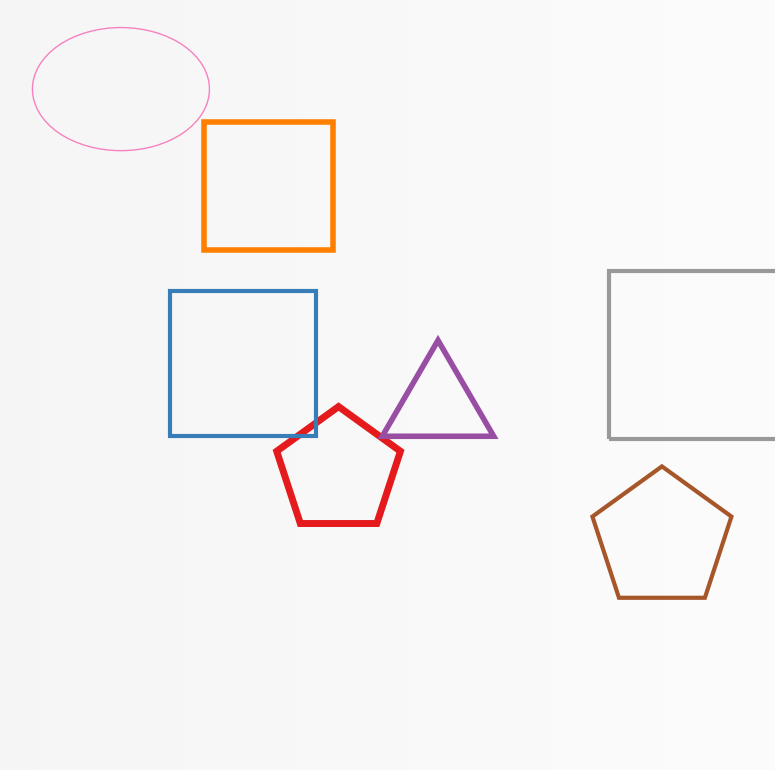[{"shape": "pentagon", "thickness": 2.5, "radius": 0.42, "center": [0.437, 0.388]}, {"shape": "square", "thickness": 1.5, "radius": 0.47, "center": [0.314, 0.528]}, {"shape": "triangle", "thickness": 2, "radius": 0.42, "center": [0.565, 0.475]}, {"shape": "square", "thickness": 2, "radius": 0.42, "center": [0.346, 0.758]}, {"shape": "pentagon", "thickness": 1.5, "radius": 0.47, "center": [0.854, 0.3]}, {"shape": "oval", "thickness": 0.5, "radius": 0.57, "center": [0.156, 0.884]}, {"shape": "square", "thickness": 1.5, "radius": 0.55, "center": [0.895, 0.539]}]